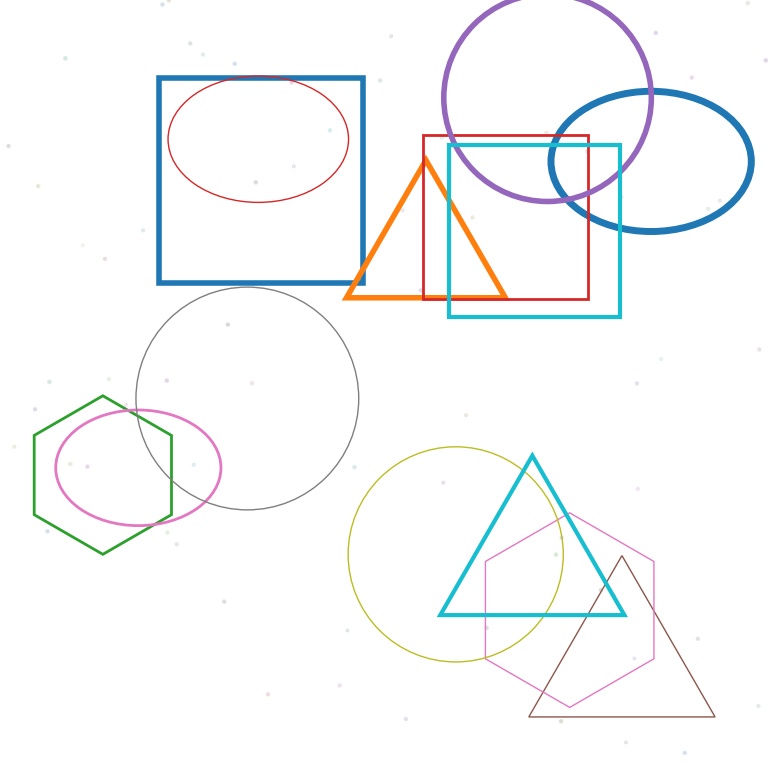[{"shape": "oval", "thickness": 2.5, "radius": 0.65, "center": [0.846, 0.79]}, {"shape": "square", "thickness": 2, "radius": 0.66, "center": [0.339, 0.766]}, {"shape": "triangle", "thickness": 2, "radius": 0.6, "center": [0.553, 0.673]}, {"shape": "hexagon", "thickness": 1, "radius": 0.51, "center": [0.134, 0.383]}, {"shape": "oval", "thickness": 0.5, "radius": 0.59, "center": [0.335, 0.819]}, {"shape": "square", "thickness": 1, "radius": 0.53, "center": [0.656, 0.718]}, {"shape": "circle", "thickness": 2, "radius": 0.67, "center": [0.711, 0.873]}, {"shape": "triangle", "thickness": 0.5, "radius": 0.7, "center": [0.808, 0.139]}, {"shape": "oval", "thickness": 1, "radius": 0.54, "center": [0.18, 0.392]}, {"shape": "hexagon", "thickness": 0.5, "radius": 0.63, "center": [0.74, 0.208]}, {"shape": "circle", "thickness": 0.5, "radius": 0.72, "center": [0.321, 0.482]}, {"shape": "circle", "thickness": 0.5, "radius": 0.7, "center": [0.592, 0.28]}, {"shape": "square", "thickness": 1.5, "radius": 0.56, "center": [0.694, 0.7]}, {"shape": "triangle", "thickness": 1.5, "radius": 0.69, "center": [0.691, 0.27]}]